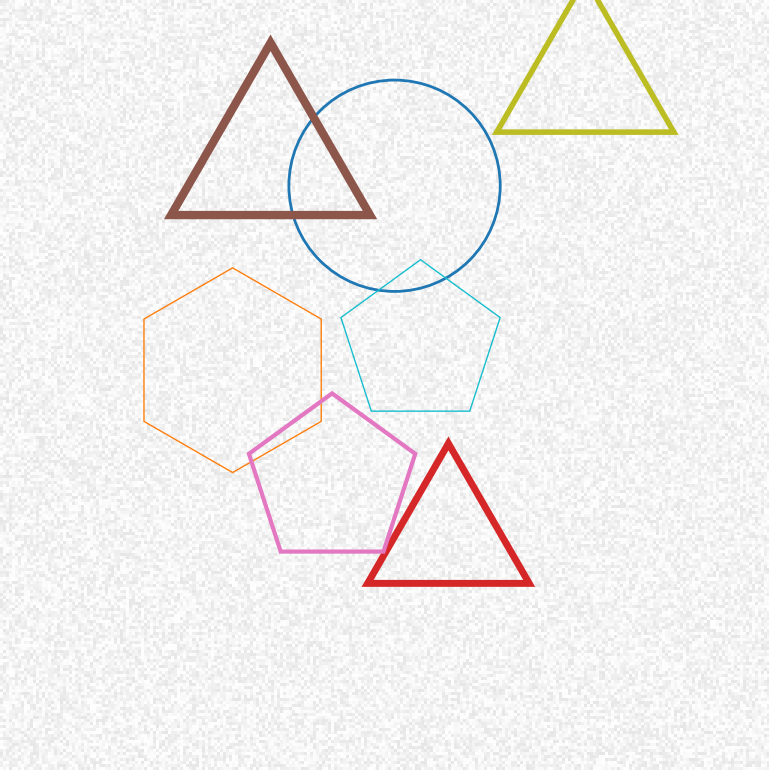[{"shape": "circle", "thickness": 1, "radius": 0.69, "center": [0.512, 0.759]}, {"shape": "hexagon", "thickness": 0.5, "radius": 0.66, "center": [0.302, 0.519]}, {"shape": "triangle", "thickness": 2.5, "radius": 0.61, "center": [0.582, 0.303]}, {"shape": "triangle", "thickness": 3, "radius": 0.75, "center": [0.351, 0.795]}, {"shape": "pentagon", "thickness": 1.5, "radius": 0.57, "center": [0.431, 0.376]}, {"shape": "triangle", "thickness": 2, "radius": 0.66, "center": [0.76, 0.895]}, {"shape": "pentagon", "thickness": 0.5, "radius": 0.54, "center": [0.546, 0.554]}]